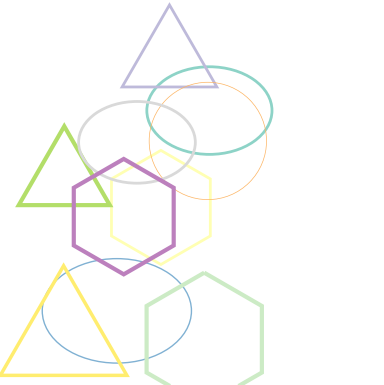[{"shape": "oval", "thickness": 2, "radius": 0.81, "center": [0.544, 0.713]}, {"shape": "hexagon", "thickness": 2, "radius": 0.74, "center": [0.418, 0.461]}, {"shape": "triangle", "thickness": 2, "radius": 0.71, "center": [0.44, 0.845]}, {"shape": "oval", "thickness": 1, "radius": 0.97, "center": [0.304, 0.193]}, {"shape": "circle", "thickness": 0.5, "radius": 0.76, "center": [0.54, 0.634]}, {"shape": "triangle", "thickness": 3, "radius": 0.68, "center": [0.167, 0.535]}, {"shape": "oval", "thickness": 2, "radius": 0.76, "center": [0.356, 0.63]}, {"shape": "hexagon", "thickness": 3, "radius": 0.75, "center": [0.321, 0.437]}, {"shape": "hexagon", "thickness": 3, "radius": 0.86, "center": [0.53, 0.119]}, {"shape": "triangle", "thickness": 2.5, "radius": 0.95, "center": [0.165, 0.12]}]